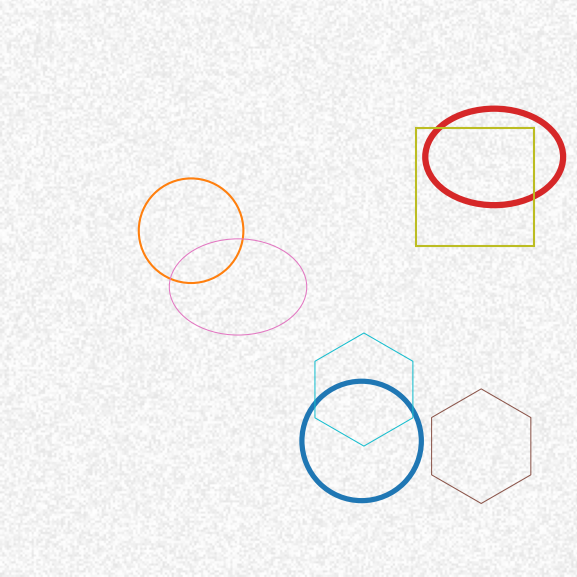[{"shape": "circle", "thickness": 2.5, "radius": 0.52, "center": [0.626, 0.236]}, {"shape": "circle", "thickness": 1, "radius": 0.45, "center": [0.331, 0.6]}, {"shape": "oval", "thickness": 3, "radius": 0.6, "center": [0.856, 0.727]}, {"shape": "hexagon", "thickness": 0.5, "radius": 0.5, "center": [0.833, 0.227]}, {"shape": "oval", "thickness": 0.5, "radius": 0.59, "center": [0.412, 0.502]}, {"shape": "square", "thickness": 1, "radius": 0.51, "center": [0.823, 0.676]}, {"shape": "hexagon", "thickness": 0.5, "radius": 0.49, "center": [0.63, 0.325]}]